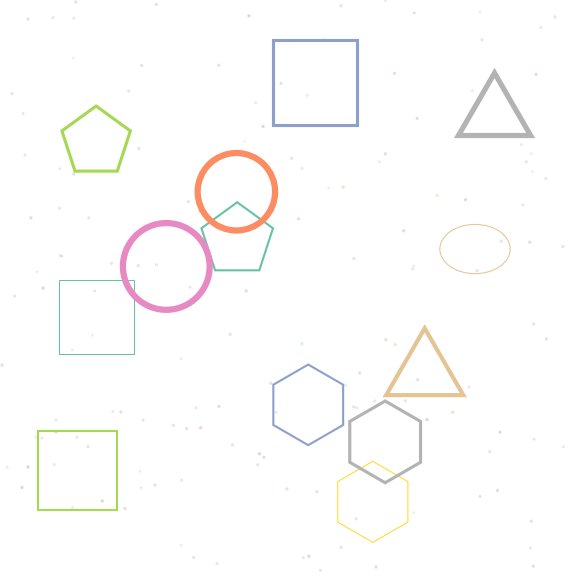[{"shape": "square", "thickness": 0.5, "radius": 0.32, "center": [0.167, 0.45]}, {"shape": "pentagon", "thickness": 1, "radius": 0.33, "center": [0.411, 0.584]}, {"shape": "circle", "thickness": 3, "radius": 0.34, "center": [0.409, 0.667]}, {"shape": "square", "thickness": 1.5, "radius": 0.37, "center": [0.545, 0.857]}, {"shape": "hexagon", "thickness": 1, "radius": 0.35, "center": [0.534, 0.298]}, {"shape": "circle", "thickness": 3, "radius": 0.38, "center": [0.288, 0.538]}, {"shape": "pentagon", "thickness": 1.5, "radius": 0.31, "center": [0.166, 0.753]}, {"shape": "square", "thickness": 1, "radius": 0.34, "center": [0.134, 0.185]}, {"shape": "hexagon", "thickness": 0.5, "radius": 0.35, "center": [0.646, 0.13]}, {"shape": "oval", "thickness": 0.5, "radius": 0.3, "center": [0.823, 0.568]}, {"shape": "triangle", "thickness": 2, "radius": 0.39, "center": [0.735, 0.353]}, {"shape": "triangle", "thickness": 2.5, "radius": 0.36, "center": [0.856, 0.801]}, {"shape": "hexagon", "thickness": 1.5, "radius": 0.35, "center": [0.667, 0.234]}]